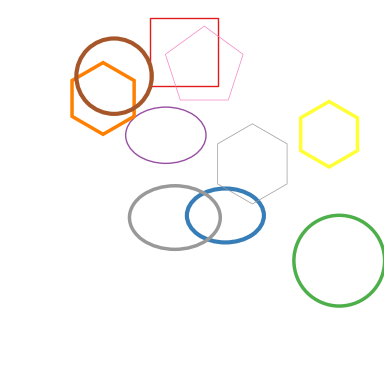[{"shape": "square", "thickness": 1, "radius": 0.44, "center": [0.477, 0.865]}, {"shape": "oval", "thickness": 3, "radius": 0.5, "center": [0.585, 0.44]}, {"shape": "circle", "thickness": 2.5, "radius": 0.59, "center": [0.881, 0.323]}, {"shape": "oval", "thickness": 1, "radius": 0.52, "center": [0.431, 0.649]}, {"shape": "hexagon", "thickness": 2.5, "radius": 0.47, "center": [0.268, 0.744]}, {"shape": "hexagon", "thickness": 2.5, "radius": 0.43, "center": [0.855, 0.651]}, {"shape": "circle", "thickness": 3, "radius": 0.49, "center": [0.296, 0.802]}, {"shape": "pentagon", "thickness": 0.5, "radius": 0.53, "center": [0.531, 0.826]}, {"shape": "oval", "thickness": 2.5, "radius": 0.59, "center": [0.454, 0.435]}, {"shape": "hexagon", "thickness": 0.5, "radius": 0.52, "center": [0.656, 0.574]}]